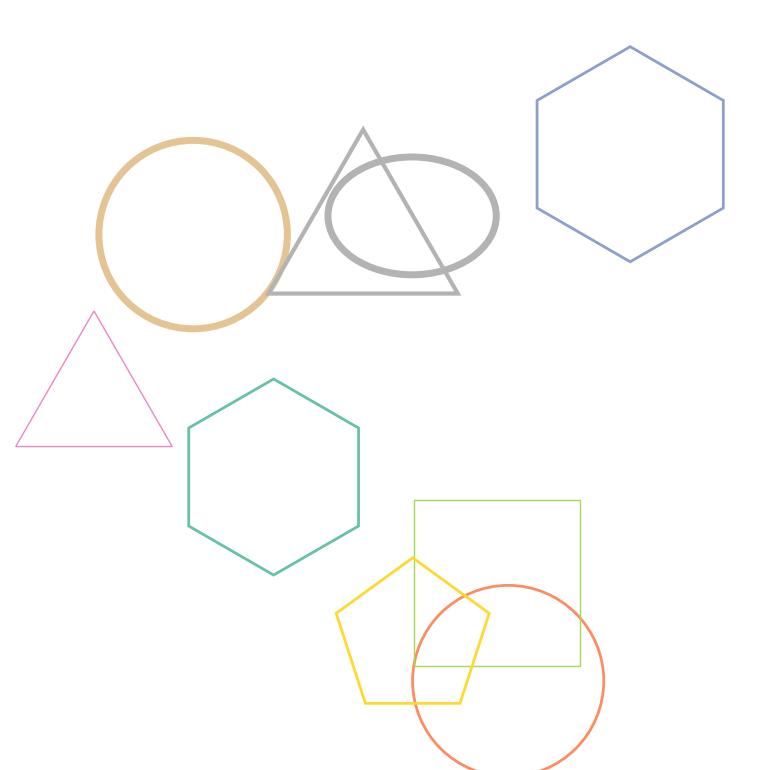[{"shape": "hexagon", "thickness": 1, "radius": 0.64, "center": [0.355, 0.381]}, {"shape": "circle", "thickness": 1, "radius": 0.62, "center": [0.66, 0.116]}, {"shape": "hexagon", "thickness": 1, "radius": 0.7, "center": [0.818, 0.8]}, {"shape": "triangle", "thickness": 0.5, "radius": 0.59, "center": [0.122, 0.479]}, {"shape": "square", "thickness": 0.5, "radius": 0.54, "center": [0.646, 0.243]}, {"shape": "pentagon", "thickness": 1, "radius": 0.52, "center": [0.536, 0.171]}, {"shape": "circle", "thickness": 2.5, "radius": 0.61, "center": [0.251, 0.695]}, {"shape": "oval", "thickness": 2.5, "radius": 0.55, "center": [0.535, 0.72]}, {"shape": "triangle", "thickness": 1.5, "radius": 0.71, "center": [0.472, 0.69]}]